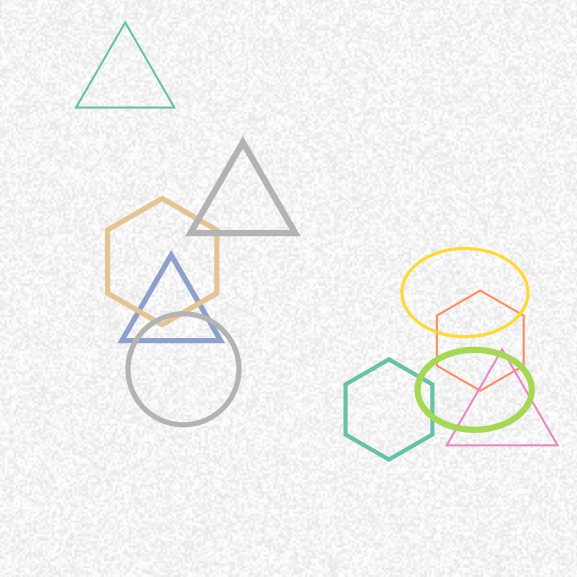[{"shape": "hexagon", "thickness": 2, "radius": 0.43, "center": [0.674, 0.29]}, {"shape": "triangle", "thickness": 1, "radius": 0.49, "center": [0.217, 0.862]}, {"shape": "hexagon", "thickness": 1, "radius": 0.43, "center": [0.832, 0.409]}, {"shape": "triangle", "thickness": 2.5, "radius": 0.49, "center": [0.296, 0.459]}, {"shape": "triangle", "thickness": 1, "radius": 0.55, "center": [0.87, 0.283]}, {"shape": "oval", "thickness": 3, "radius": 0.49, "center": [0.822, 0.324]}, {"shape": "oval", "thickness": 1.5, "radius": 0.55, "center": [0.805, 0.493]}, {"shape": "hexagon", "thickness": 2.5, "radius": 0.55, "center": [0.281, 0.546]}, {"shape": "triangle", "thickness": 3, "radius": 0.52, "center": [0.421, 0.648]}, {"shape": "circle", "thickness": 2.5, "radius": 0.48, "center": [0.318, 0.36]}]